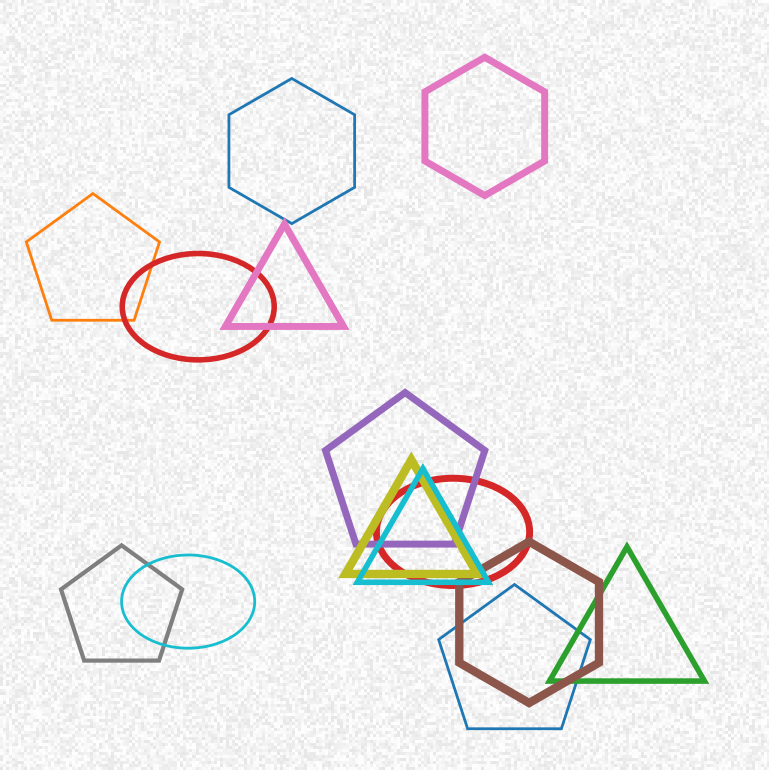[{"shape": "hexagon", "thickness": 1, "radius": 0.47, "center": [0.379, 0.804]}, {"shape": "pentagon", "thickness": 1, "radius": 0.52, "center": [0.668, 0.137]}, {"shape": "pentagon", "thickness": 1, "radius": 0.45, "center": [0.121, 0.658]}, {"shape": "triangle", "thickness": 2, "radius": 0.58, "center": [0.814, 0.174]}, {"shape": "oval", "thickness": 2, "radius": 0.49, "center": [0.257, 0.602]}, {"shape": "oval", "thickness": 2.5, "radius": 0.5, "center": [0.588, 0.309]}, {"shape": "pentagon", "thickness": 2.5, "radius": 0.54, "center": [0.526, 0.381]}, {"shape": "hexagon", "thickness": 3, "radius": 0.52, "center": [0.687, 0.192]}, {"shape": "triangle", "thickness": 2.5, "radius": 0.44, "center": [0.369, 0.62]}, {"shape": "hexagon", "thickness": 2.5, "radius": 0.45, "center": [0.63, 0.836]}, {"shape": "pentagon", "thickness": 1.5, "radius": 0.41, "center": [0.158, 0.209]}, {"shape": "triangle", "thickness": 3, "radius": 0.49, "center": [0.534, 0.304]}, {"shape": "triangle", "thickness": 2, "radius": 0.49, "center": [0.549, 0.293]}, {"shape": "oval", "thickness": 1, "radius": 0.43, "center": [0.244, 0.219]}]